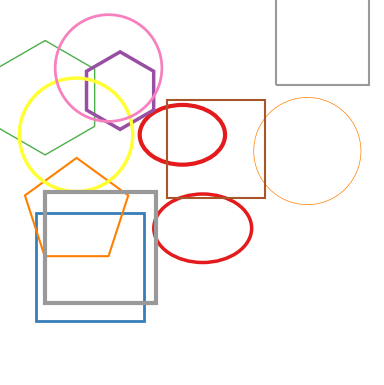[{"shape": "oval", "thickness": 2.5, "radius": 0.64, "center": [0.527, 0.407]}, {"shape": "oval", "thickness": 3, "radius": 0.55, "center": [0.474, 0.65]}, {"shape": "square", "thickness": 2, "radius": 0.71, "center": [0.234, 0.306]}, {"shape": "hexagon", "thickness": 1, "radius": 0.74, "center": [0.117, 0.746]}, {"shape": "hexagon", "thickness": 2.5, "radius": 0.5, "center": [0.312, 0.765]}, {"shape": "circle", "thickness": 0.5, "radius": 0.7, "center": [0.798, 0.608]}, {"shape": "pentagon", "thickness": 1.5, "radius": 0.71, "center": [0.199, 0.449]}, {"shape": "circle", "thickness": 2.5, "radius": 0.74, "center": [0.198, 0.65]}, {"shape": "square", "thickness": 1.5, "radius": 0.63, "center": [0.561, 0.613]}, {"shape": "circle", "thickness": 2, "radius": 0.69, "center": [0.282, 0.823]}, {"shape": "square", "thickness": 3, "radius": 0.72, "center": [0.26, 0.356]}, {"shape": "square", "thickness": 1.5, "radius": 0.6, "center": [0.838, 0.899]}]